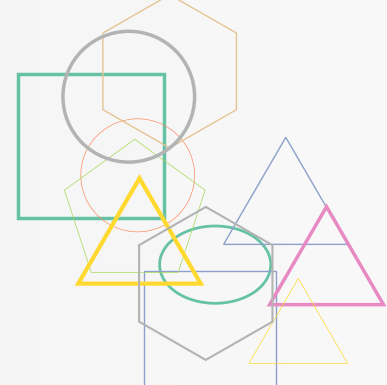[{"shape": "square", "thickness": 2.5, "radius": 0.94, "center": [0.235, 0.62]}, {"shape": "oval", "thickness": 2, "radius": 0.72, "center": [0.555, 0.313]}, {"shape": "circle", "thickness": 0.5, "radius": 0.73, "center": [0.355, 0.545]}, {"shape": "square", "thickness": 1, "radius": 0.85, "center": [0.542, 0.124]}, {"shape": "triangle", "thickness": 1, "radius": 0.93, "center": [0.738, 0.458]}, {"shape": "triangle", "thickness": 2.5, "radius": 0.85, "center": [0.843, 0.293]}, {"shape": "pentagon", "thickness": 0.5, "radius": 0.95, "center": [0.348, 0.447]}, {"shape": "triangle", "thickness": 0.5, "radius": 0.73, "center": [0.77, 0.13]}, {"shape": "triangle", "thickness": 3, "radius": 0.91, "center": [0.36, 0.355]}, {"shape": "hexagon", "thickness": 1, "radius": 0.99, "center": [0.438, 0.815]}, {"shape": "hexagon", "thickness": 1.5, "radius": 0.99, "center": [0.531, 0.264]}, {"shape": "circle", "thickness": 2.5, "radius": 0.85, "center": [0.332, 0.749]}]